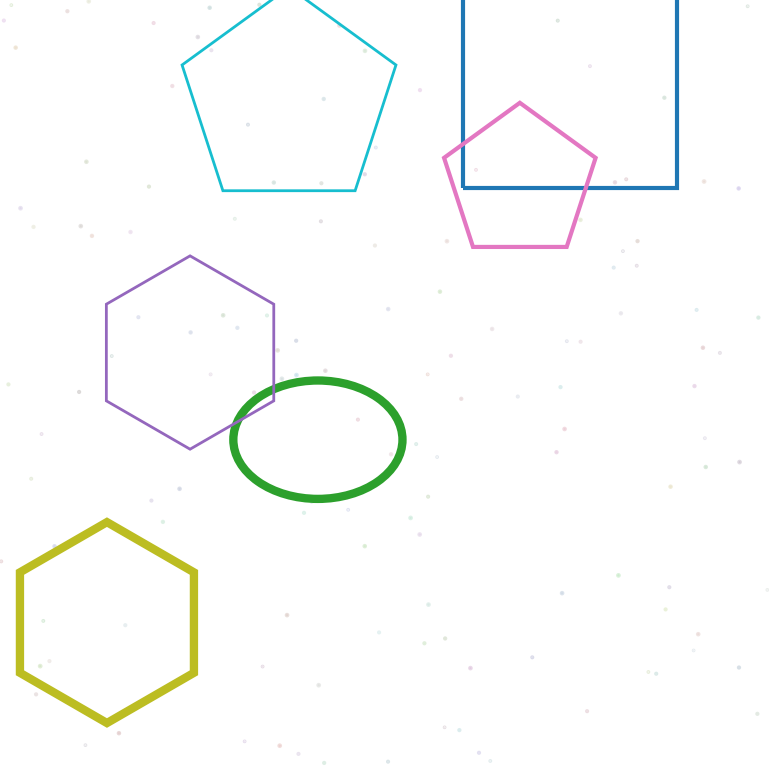[{"shape": "square", "thickness": 1.5, "radius": 0.69, "center": [0.74, 0.895]}, {"shape": "oval", "thickness": 3, "radius": 0.55, "center": [0.413, 0.429]}, {"shape": "hexagon", "thickness": 1, "radius": 0.63, "center": [0.247, 0.542]}, {"shape": "pentagon", "thickness": 1.5, "radius": 0.52, "center": [0.675, 0.763]}, {"shape": "hexagon", "thickness": 3, "radius": 0.65, "center": [0.139, 0.191]}, {"shape": "pentagon", "thickness": 1, "radius": 0.73, "center": [0.375, 0.87]}]